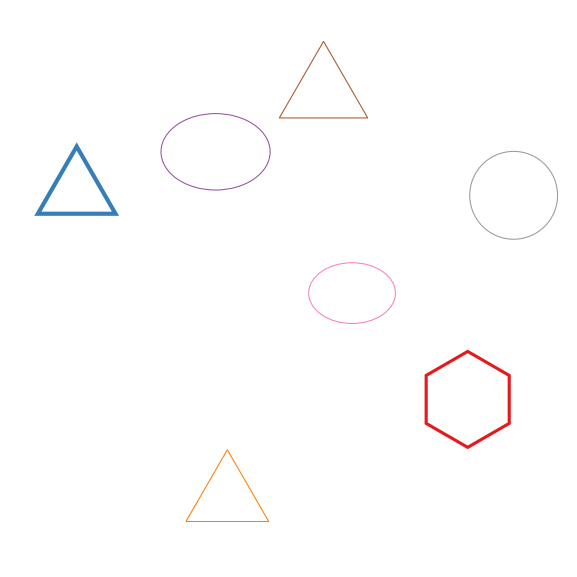[{"shape": "hexagon", "thickness": 1.5, "radius": 0.42, "center": [0.81, 0.308]}, {"shape": "triangle", "thickness": 2, "radius": 0.39, "center": [0.133, 0.668]}, {"shape": "oval", "thickness": 0.5, "radius": 0.47, "center": [0.373, 0.736]}, {"shape": "triangle", "thickness": 0.5, "radius": 0.41, "center": [0.394, 0.138]}, {"shape": "triangle", "thickness": 0.5, "radius": 0.44, "center": [0.56, 0.839]}, {"shape": "oval", "thickness": 0.5, "radius": 0.38, "center": [0.61, 0.492]}, {"shape": "circle", "thickness": 0.5, "radius": 0.38, "center": [0.889, 0.661]}]